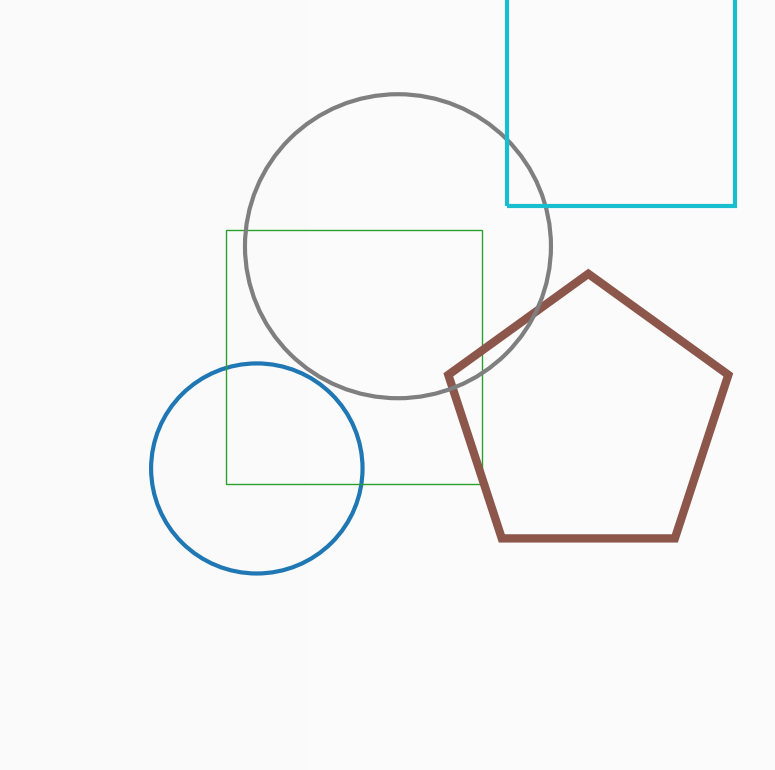[{"shape": "circle", "thickness": 1.5, "radius": 0.68, "center": [0.331, 0.392]}, {"shape": "square", "thickness": 0.5, "radius": 0.82, "center": [0.457, 0.537]}, {"shape": "pentagon", "thickness": 3, "radius": 0.95, "center": [0.759, 0.454]}, {"shape": "circle", "thickness": 1.5, "radius": 0.99, "center": [0.514, 0.68]}, {"shape": "square", "thickness": 1.5, "radius": 0.74, "center": [0.801, 0.88]}]